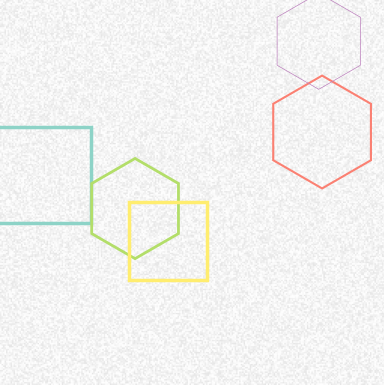[{"shape": "square", "thickness": 2.5, "radius": 0.62, "center": [0.112, 0.545]}, {"shape": "hexagon", "thickness": 1.5, "radius": 0.73, "center": [0.837, 0.657]}, {"shape": "hexagon", "thickness": 2, "radius": 0.65, "center": [0.351, 0.458]}, {"shape": "hexagon", "thickness": 0.5, "radius": 0.62, "center": [0.828, 0.893]}, {"shape": "square", "thickness": 2.5, "radius": 0.51, "center": [0.437, 0.374]}]